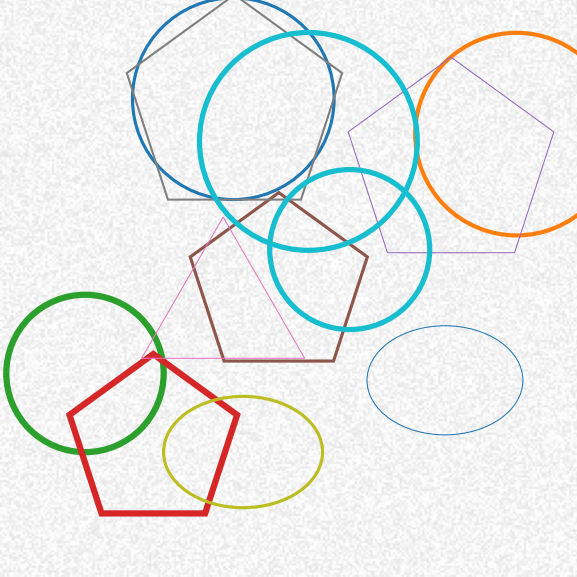[{"shape": "circle", "thickness": 1.5, "radius": 0.87, "center": [0.404, 0.828]}, {"shape": "oval", "thickness": 0.5, "radius": 0.67, "center": [0.77, 0.341]}, {"shape": "circle", "thickness": 2, "radius": 0.88, "center": [0.894, 0.767]}, {"shape": "circle", "thickness": 3, "radius": 0.68, "center": [0.147, 0.352]}, {"shape": "pentagon", "thickness": 3, "radius": 0.76, "center": [0.265, 0.234]}, {"shape": "pentagon", "thickness": 0.5, "radius": 0.94, "center": [0.781, 0.713]}, {"shape": "pentagon", "thickness": 1.5, "radius": 0.81, "center": [0.483, 0.504]}, {"shape": "triangle", "thickness": 0.5, "radius": 0.82, "center": [0.386, 0.46]}, {"shape": "pentagon", "thickness": 1, "radius": 0.98, "center": [0.406, 0.812]}, {"shape": "oval", "thickness": 1.5, "radius": 0.69, "center": [0.421, 0.216]}, {"shape": "circle", "thickness": 2.5, "radius": 0.69, "center": [0.606, 0.567]}, {"shape": "circle", "thickness": 2.5, "radius": 0.94, "center": [0.534, 0.754]}]